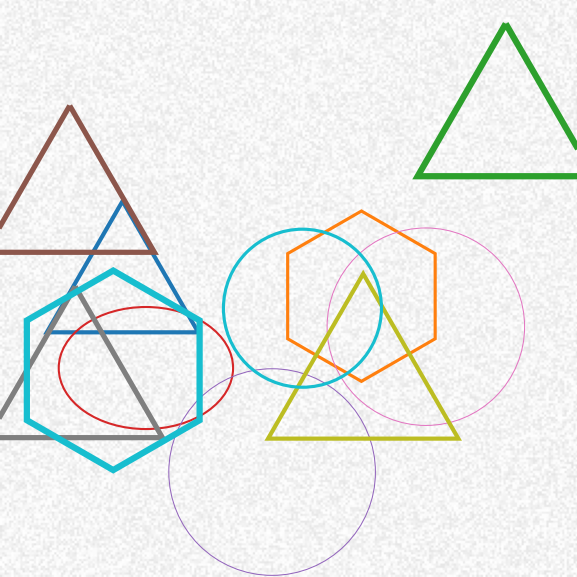[{"shape": "triangle", "thickness": 2, "radius": 0.76, "center": [0.212, 0.499]}, {"shape": "hexagon", "thickness": 1.5, "radius": 0.74, "center": [0.626, 0.486]}, {"shape": "triangle", "thickness": 3, "radius": 0.88, "center": [0.876, 0.782]}, {"shape": "oval", "thickness": 1, "radius": 0.75, "center": [0.253, 0.362]}, {"shape": "circle", "thickness": 0.5, "radius": 0.89, "center": [0.471, 0.182]}, {"shape": "triangle", "thickness": 2.5, "radius": 0.85, "center": [0.121, 0.647]}, {"shape": "circle", "thickness": 0.5, "radius": 0.85, "center": [0.737, 0.433]}, {"shape": "triangle", "thickness": 2.5, "radius": 0.87, "center": [0.13, 0.329]}, {"shape": "triangle", "thickness": 2, "radius": 0.95, "center": [0.629, 0.335]}, {"shape": "hexagon", "thickness": 3, "radius": 0.86, "center": [0.196, 0.358]}, {"shape": "circle", "thickness": 1.5, "radius": 0.68, "center": [0.524, 0.465]}]